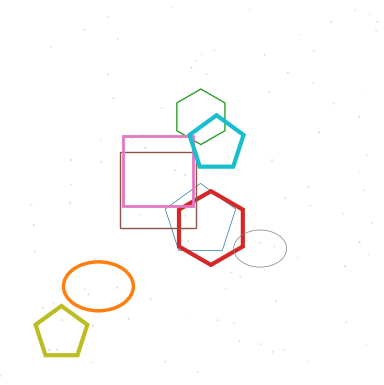[{"shape": "pentagon", "thickness": 0.5, "radius": 0.48, "center": [0.521, 0.427]}, {"shape": "oval", "thickness": 2.5, "radius": 0.45, "center": [0.256, 0.256]}, {"shape": "hexagon", "thickness": 1, "radius": 0.36, "center": [0.522, 0.697]}, {"shape": "hexagon", "thickness": 3, "radius": 0.48, "center": [0.548, 0.408]}, {"shape": "square", "thickness": 1, "radius": 0.49, "center": [0.41, 0.506]}, {"shape": "square", "thickness": 2, "radius": 0.46, "center": [0.411, 0.556]}, {"shape": "oval", "thickness": 0.5, "radius": 0.34, "center": [0.676, 0.354]}, {"shape": "pentagon", "thickness": 3, "radius": 0.35, "center": [0.16, 0.135]}, {"shape": "pentagon", "thickness": 3, "radius": 0.37, "center": [0.562, 0.627]}]